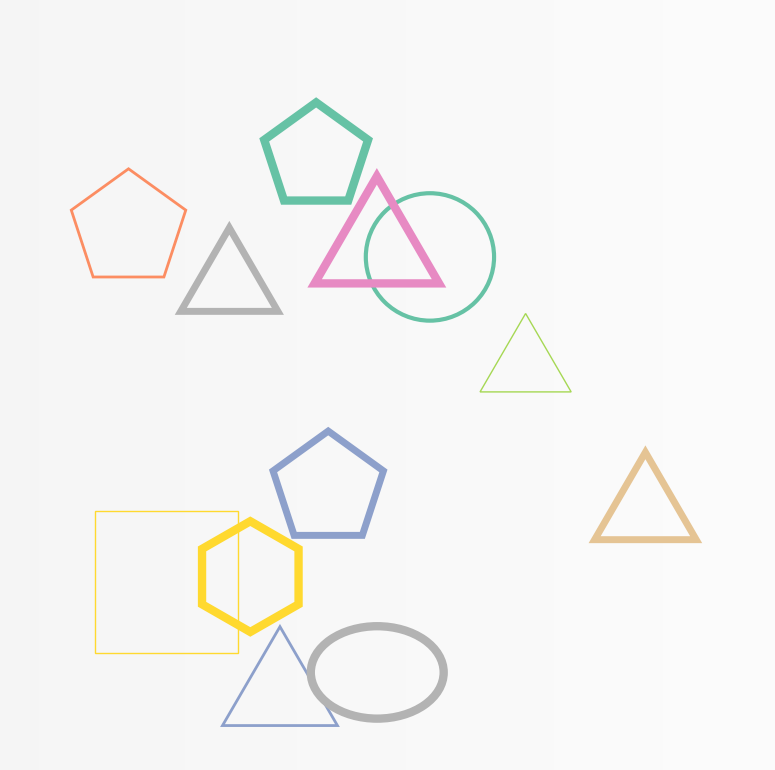[{"shape": "pentagon", "thickness": 3, "radius": 0.35, "center": [0.408, 0.797]}, {"shape": "circle", "thickness": 1.5, "radius": 0.41, "center": [0.555, 0.666]}, {"shape": "pentagon", "thickness": 1, "radius": 0.39, "center": [0.166, 0.703]}, {"shape": "pentagon", "thickness": 2.5, "radius": 0.37, "center": [0.424, 0.365]}, {"shape": "triangle", "thickness": 1, "radius": 0.43, "center": [0.361, 0.101]}, {"shape": "triangle", "thickness": 3, "radius": 0.46, "center": [0.486, 0.678]}, {"shape": "triangle", "thickness": 0.5, "radius": 0.34, "center": [0.678, 0.525]}, {"shape": "square", "thickness": 0.5, "radius": 0.46, "center": [0.215, 0.244]}, {"shape": "hexagon", "thickness": 3, "radius": 0.36, "center": [0.323, 0.251]}, {"shape": "triangle", "thickness": 2.5, "radius": 0.38, "center": [0.833, 0.337]}, {"shape": "triangle", "thickness": 2.5, "radius": 0.36, "center": [0.296, 0.632]}, {"shape": "oval", "thickness": 3, "radius": 0.43, "center": [0.487, 0.127]}]